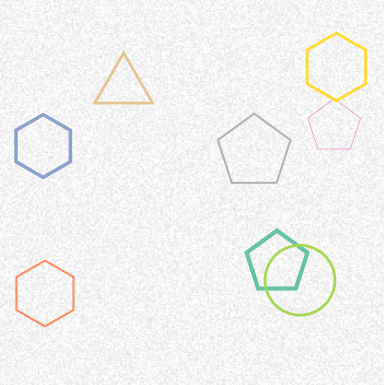[{"shape": "pentagon", "thickness": 3, "radius": 0.42, "center": [0.72, 0.318]}, {"shape": "hexagon", "thickness": 1.5, "radius": 0.43, "center": [0.117, 0.238]}, {"shape": "hexagon", "thickness": 2.5, "radius": 0.41, "center": [0.112, 0.621]}, {"shape": "pentagon", "thickness": 0.5, "radius": 0.36, "center": [0.868, 0.671]}, {"shape": "circle", "thickness": 2, "radius": 0.45, "center": [0.779, 0.272]}, {"shape": "hexagon", "thickness": 2, "radius": 0.44, "center": [0.874, 0.826]}, {"shape": "triangle", "thickness": 2, "radius": 0.43, "center": [0.321, 0.776]}, {"shape": "pentagon", "thickness": 1.5, "radius": 0.5, "center": [0.66, 0.606]}]